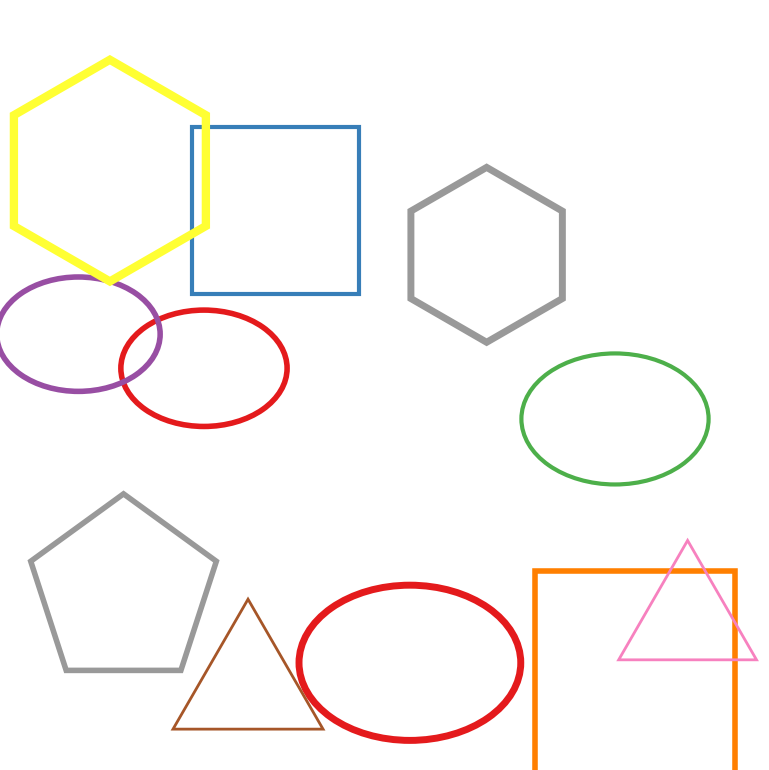[{"shape": "oval", "thickness": 2.5, "radius": 0.72, "center": [0.532, 0.139]}, {"shape": "oval", "thickness": 2, "radius": 0.54, "center": [0.265, 0.522]}, {"shape": "square", "thickness": 1.5, "radius": 0.54, "center": [0.358, 0.726]}, {"shape": "oval", "thickness": 1.5, "radius": 0.61, "center": [0.799, 0.456]}, {"shape": "oval", "thickness": 2, "radius": 0.53, "center": [0.102, 0.566]}, {"shape": "square", "thickness": 2, "radius": 0.65, "center": [0.824, 0.128]}, {"shape": "hexagon", "thickness": 3, "radius": 0.72, "center": [0.143, 0.778]}, {"shape": "triangle", "thickness": 1, "radius": 0.56, "center": [0.322, 0.109]}, {"shape": "triangle", "thickness": 1, "radius": 0.52, "center": [0.893, 0.195]}, {"shape": "hexagon", "thickness": 2.5, "radius": 0.57, "center": [0.632, 0.669]}, {"shape": "pentagon", "thickness": 2, "radius": 0.63, "center": [0.16, 0.232]}]